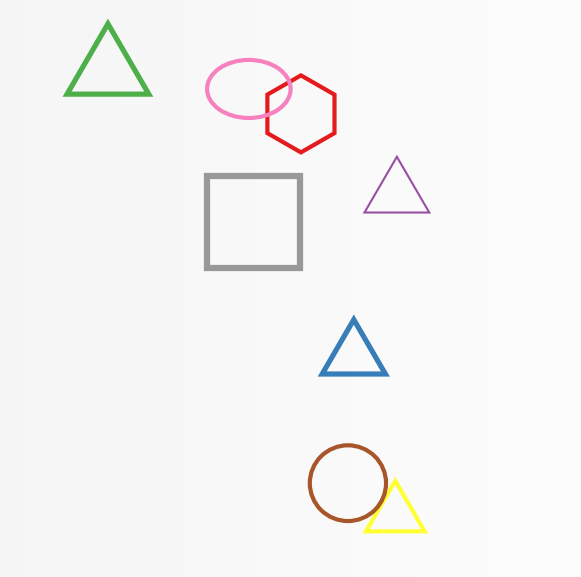[{"shape": "hexagon", "thickness": 2, "radius": 0.33, "center": [0.518, 0.802]}, {"shape": "triangle", "thickness": 2.5, "radius": 0.31, "center": [0.609, 0.383]}, {"shape": "triangle", "thickness": 2.5, "radius": 0.41, "center": [0.186, 0.877]}, {"shape": "triangle", "thickness": 1, "radius": 0.32, "center": [0.683, 0.663]}, {"shape": "triangle", "thickness": 2, "radius": 0.29, "center": [0.68, 0.108]}, {"shape": "circle", "thickness": 2, "radius": 0.33, "center": [0.599, 0.162]}, {"shape": "oval", "thickness": 2, "radius": 0.36, "center": [0.428, 0.845]}, {"shape": "square", "thickness": 3, "radius": 0.4, "center": [0.437, 0.615]}]